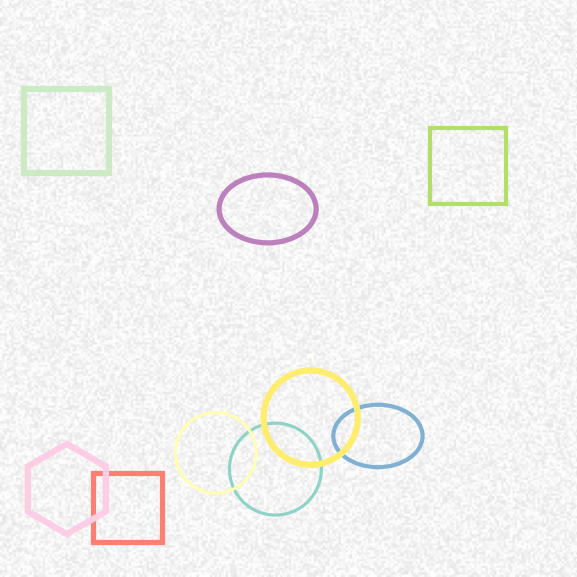[{"shape": "circle", "thickness": 1.5, "radius": 0.4, "center": [0.477, 0.187]}, {"shape": "circle", "thickness": 1.5, "radius": 0.35, "center": [0.374, 0.215]}, {"shape": "square", "thickness": 2.5, "radius": 0.3, "center": [0.221, 0.12]}, {"shape": "oval", "thickness": 2, "radius": 0.39, "center": [0.654, 0.244]}, {"shape": "square", "thickness": 2, "radius": 0.33, "center": [0.81, 0.712]}, {"shape": "hexagon", "thickness": 3, "radius": 0.39, "center": [0.116, 0.152]}, {"shape": "oval", "thickness": 2.5, "radius": 0.42, "center": [0.463, 0.637]}, {"shape": "square", "thickness": 3, "radius": 0.37, "center": [0.115, 0.772]}, {"shape": "circle", "thickness": 3, "radius": 0.41, "center": [0.538, 0.276]}]